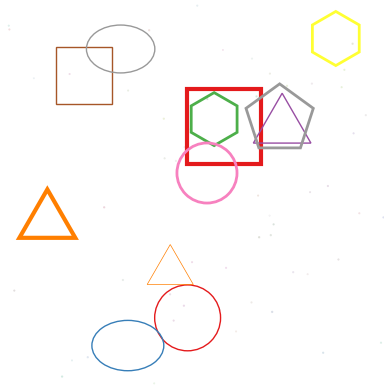[{"shape": "circle", "thickness": 1, "radius": 0.43, "center": [0.487, 0.174]}, {"shape": "square", "thickness": 3, "radius": 0.48, "center": [0.582, 0.671]}, {"shape": "oval", "thickness": 1, "radius": 0.47, "center": [0.332, 0.102]}, {"shape": "hexagon", "thickness": 2, "radius": 0.34, "center": [0.556, 0.691]}, {"shape": "triangle", "thickness": 1, "radius": 0.43, "center": [0.733, 0.672]}, {"shape": "triangle", "thickness": 0.5, "radius": 0.35, "center": [0.442, 0.296]}, {"shape": "triangle", "thickness": 3, "radius": 0.42, "center": [0.123, 0.424]}, {"shape": "hexagon", "thickness": 2, "radius": 0.35, "center": [0.872, 0.9]}, {"shape": "square", "thickness": 1, "radius": 0.37, "center": [0.218, 0.805]}, {"shape": "circle", "thickness": 2, "radius": 0.39, "center": [0.538, 0.551]}, {"shape": "pentagon", "thickness": 2, "radius": 0.46, "center": [0.726, 0.69]}, {"shape": "oval", "thickness": 1, "radius": 0.44, "center": [0.313, 0.873]}]